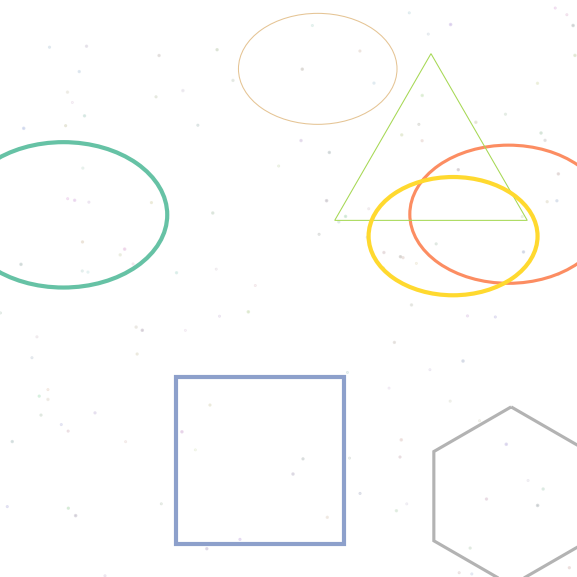[{"shape": "oval", "thickness": 2, "radius": 0.9, "center": [0.11, 0.627]}, {"shape": "oval", "thickness": 1.5, "radius": 0.85, "center": [0.881, 0.628]}, {"shape": "square", "thickness": 2, "radius": 0.73, "center": [0.45, 0.202]}, {"shape": "triangle", "thickness": 0.5, "radius": 0.96, "center": [0.746, 0.714]}, {"shape": "oval", "thickness": 2, "radius": 0.73, "center": [0.785, 0.59]}, {"shape": "oval", "thickness": 0.5, "radius": 0.69, "center": [0.55, 0.88]}, {"shape": "hexagon", "thickness": 1.5, "radius": 0.77, "center": [0.885, 0.14]}]